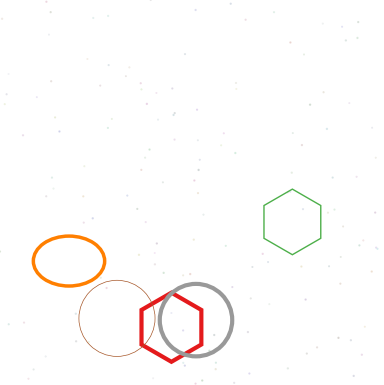[{"shape": "hexagon", "thickness": 3, "radius": 0.45, "center": [0.445, 0.15]}, {"shape": "hexagon", "thickness": 1, "radius": 0.43, "center": [0.759, 0.424]}, {"shape": "oval", "thickness": 2.5, "radius": 0.46, "center": [0.179, 0.322]}, {"shape": "circle", "thickness": 0.5, "radius": 0.49, "center": [0.304, 0.173]}, {"shape": "circle", "thickness": 3, "radius": 0.47, "center": [0.509, 0.169]}]